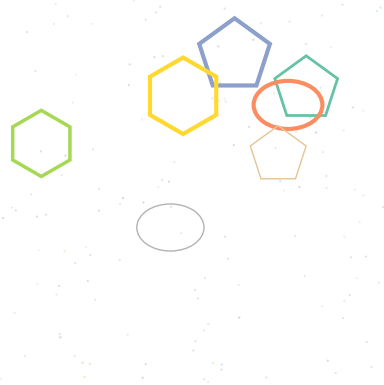[{"shape": "pentagon", "thickness": 2, "radius": 0.43, "center": [0.795, 0.769]}, {"shape": "oval", "thickness": 3, "radius": 0.45, "center": [0.748, 0.727]}, {"shape": "pentagon", "thickness": 3, "radius": 0.48, "center": [0.609, 0.856]}, {"shape": "hexagon", "thickness": 2.5, "radius": 0.43, "center": [0.107, 0.627]}, {"shape": "hexagon", "thickness": 3, "radius": 0.5, "center": [0.476, 0.751]}, {"shape": "pentagon", "thickness": 1, "radius": 0.38, "center": [0.723, 0.597]}, {"shape": "oval", "thickness": 1, "radius": 0.44, "center": [0.443, 0.409]}]